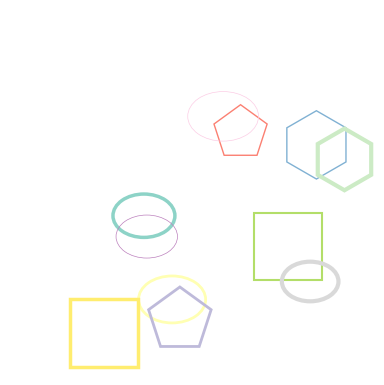[{"shape": "oval", "thickness": 2.5, "radius": 0.4, "center": [0.374, 0.44]}, {"shape": "oval", "thickness": 2, "radius": 0.44, "center": [0.447, 0.222]}, {"shape": "pentagon", "thickness": 2, "radius": 0.43, "center": [0.467, 0.169]}, {"shape": "pentagon", "thickness": 1, "radius": 0.36, "center": [0.625, 0.655]}, {"shape": "hexagon", "thickness": 1, "radius": 0.44, "center": [0.822, 0.624]}, {"shape": "square", "thickness": 1.5, "radius": 0.44, "center": [0.748, 0.36]}, {"shape": "oval", "thickness": 0.5, "radius": 0.46, "center": [0.58, 0.698]}, {"shape": "oval", "thickness": 3, "radius": 0.37, "center": [0.806, 0.269]}, {"shape": "oval", "thickness": 0.5, "radius": 0.4, "center": [0.381, 0.386]}, {"shape": "hexagon", "thickness": 3, "radius": 0.4, "center": [0.895, 0.586]}, {"shape": "square", "thickness": 2.5, "radius": 0.44, "center": [0.27, 0.136]}]